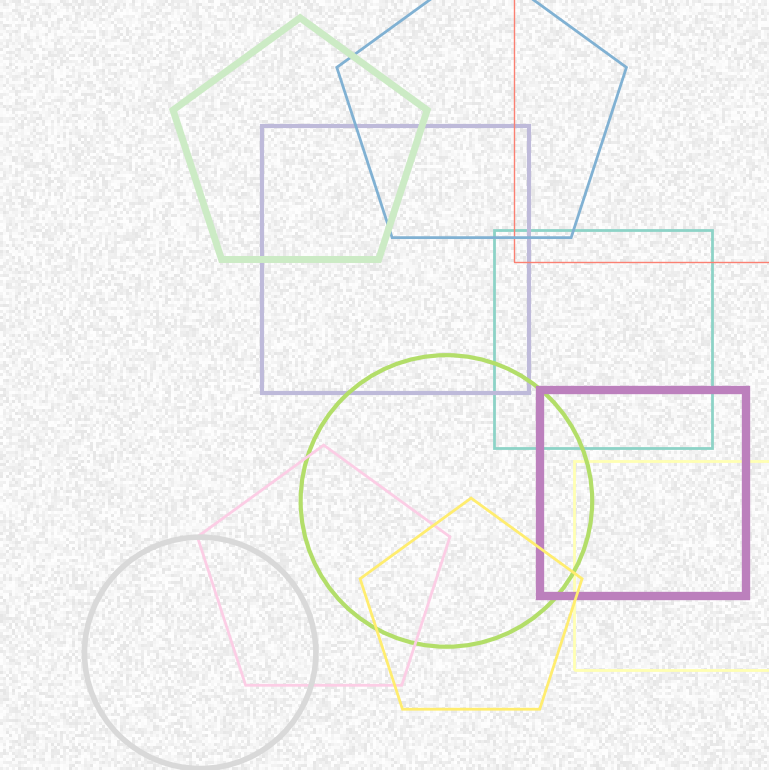[{"shape": "square", "thickness": 1, "radius": 0.71, "center": [0.783, 0.559]}, {"shape": "square", "thickness": 1, "radius": 0.68, "center": [0.881, 0.266]}, {"shape": "square", "thickness": 1.5, "radius": 0.87, "center": [0.514, 0.663]}, {"shape": "square", "thickness": 0.5, "radius": 0.87, "center": [0.841, 0.832]}, {"shape": "pentagon", "thickness": 1, "radius": 0.99, "center": [0.625, 0.851]}, {"shape": "circle", "thickness": 1.5, "radius": 0.95, "center": [0.58, 0.349]}, {"shape": "pentagon", "thickness": 1, "radius": 0.86, "center": [0.42, 0.25]}, {"shape": "circle", "thickness": 2, "radius": 0.75, "center": [0.26, 0.152]}, {"shape": "square", "thickness": 3, "radius": 0.67, "center": [0.835, 0.36]}, {"shape": "pentagon", "thickness": 2.5, "radius": 0.87, "center": [0.39, 0.803]}, {"shape": "pentagon", "thickness": 1, "radius": 0.76, "center": [0.612, 0.202]}]